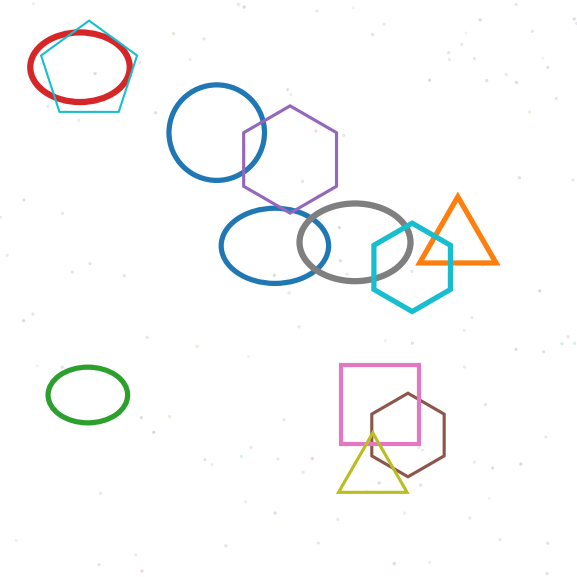[{"shape": "oval", "thickness": 2.5, "radius": 0.46, "center": [0.476, 0.573]}, {"shape": "circle", "thickness": 2.5, "radius": 0.41, "center": [0.375, 0.769]}, {"shape": "triangle", "thickness": 2.5, "radius": 0.38, "center": [0.793, 0.582]}, {"shape": "oval", "thickness": 2.5, "radius": 0.34, "center": [0.152, 0.315]}, {"shape": "oval", "thickness": 3, "radius": 0.43, "center": [0.139, 0.883]}, {"shape": "hexagon", "thickness": 1.5, "radius": 0.46, "center": [0.502, 0.723]}, {"shape": "hexagon", "thickness": 1.5, "radius": 0.36, "center": [0.706, 0.246]}, {"shape": "square", "thickness": 2, "radius": 0.34, "center": [0.658, 0.299]}, {"shape": "oval", "thickness": 3, "radius": 0.48, "center": [0.615, 0.58]}, {"shape": "triangle", "thickness": 1.5, "radius": 0.34, "center": [0.646, 0.181]}, {"shape": "pentagon", "thickness": 1, "radius": 0.44, "center": [0.154, 0.876]}, {"shape": "hexagon", "thickness": 2.5, "radius": 0.38, "center": [0.714, 0.536]}]